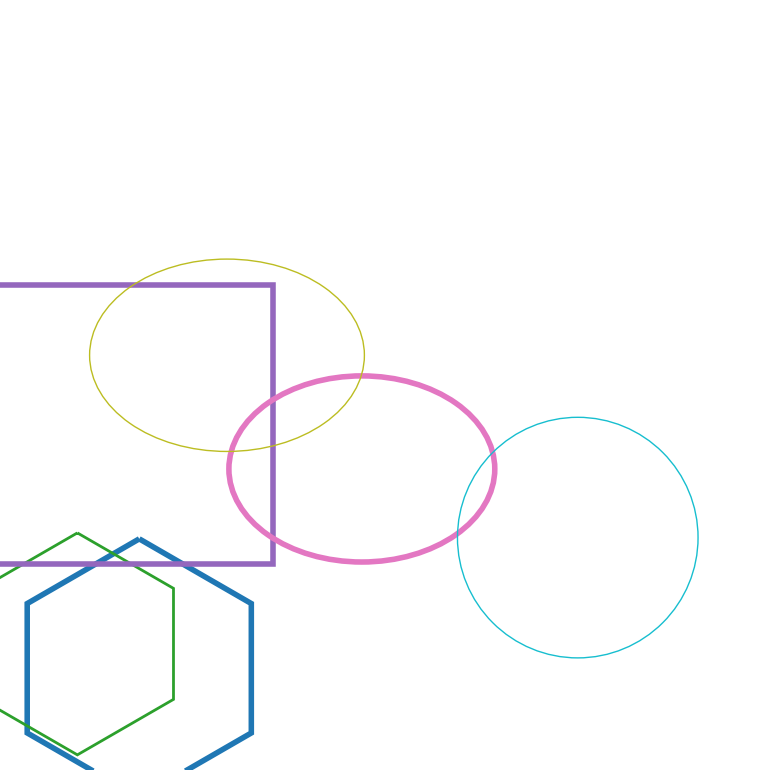[{"shape": "hexagon", "thickness": 2, "radius": 0.84, "center": [0.181, 0.132]}, {"shape": "hexagon", "thickness": 1, "radius": 0.72, "center": [0.1, 0.164]}, {"shape": "square", "thickness": 2, "radius": 0.91, "center": [0.173, 0.449]}, {"shape": "oval", "thickness": 2, "radius": 0.86, "center": [0.47, 0.391]}, {"shape": "oval", "thickness": 0.5, "radius": 0.89, "center": [0.295, 0.539]}, {"shape": "circle", "thickness": 0.5, "radius": 0.78, "center": [0.75, 0.302]}]